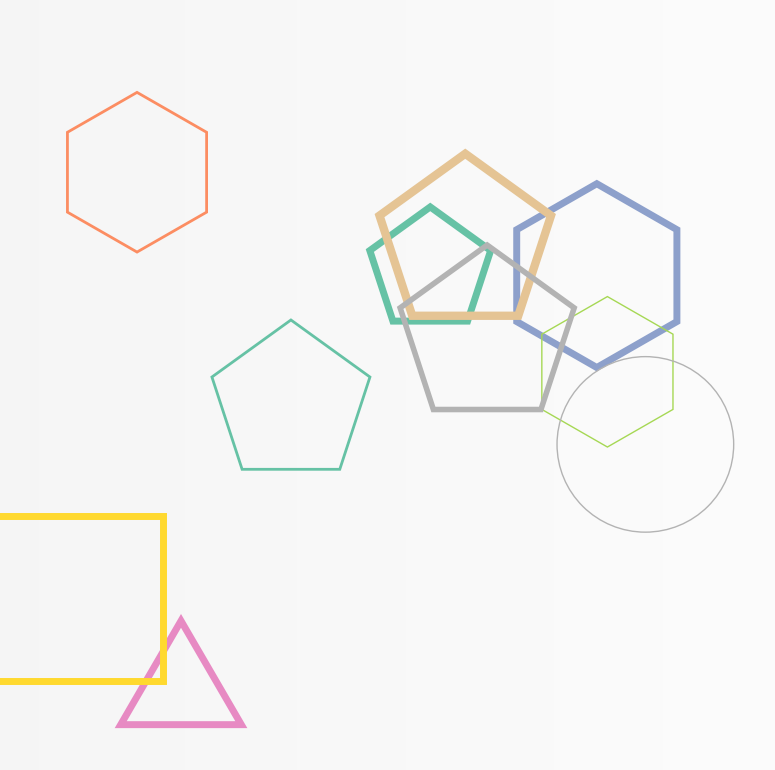[{"shape": "pentagon", "thickness": 1, "radius": 0.54, "center": [0.375, 0.477]}, {"shape": "pentagon", "thickness": 2.5, "radius": 0.41, "center": [0.555, 0.649]}, {"shape": "hexagon", "thickness": 1, "radius": 0.52, "center": [0.177, 0.776]}, {"shape": "hexagon", "thickness": 2.5, "radius": 0.6, "center": [0.77, 0.642]}, {"shape": "triangle", "thickness": 2.5, "radius": 0.45, "center": [0.234, 0.104]}, {"shape": "hexagon", "thickness": 0.5, "radius": 0.49, "center": [0.784, 0.517]}, {"shape": "square", "thickness": 2.5, "radius": 0.54, "center": [0.103, 0.222]}, {"shape": "pentagon", "thickness": 3, "radius": 0.58, "center": [0.6, 0.684]}, {"shape": "circle", "thickness": 0.5, "radius": 0.57, "center": [0.833, 0.423]}, {"shape": "pentagon", "thickness": 2, "radius": 0.59, "center": [0.629, 0.564]}]